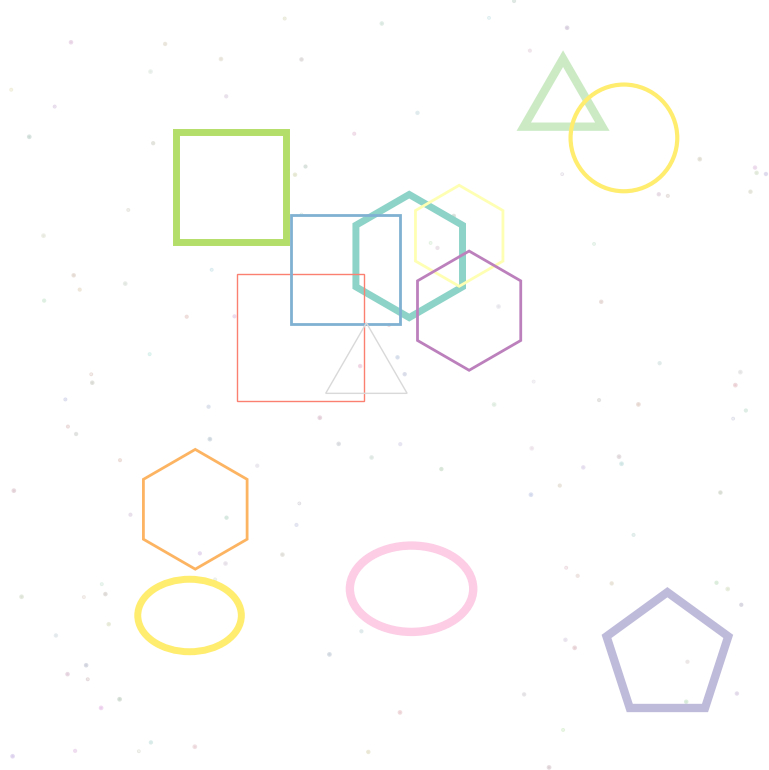[{"shape": "hexagon", "thickness": 2.5, "radius": 0.4, "center": [0.531, 0.667]}, {"shape": "hexagon", "thickness": 1, "radius": 0.33, "center": [0.596, 0.694]}, {"shape": "pentagon", "thickness": 3, "radius": 0.42, "center": [0.867, 0.148]}, {"shape": "square", "thickness": 0.5, "radius": 0.41, "center": [0.39, 0.561]}, {"shape": "square", "thickness": 1, "radius": 0.35, "center": [0.448, 0.649]}, {"shape": "hexagon", "thickness": 1, "radius": 0.39, "center": [0.254, 0.339]}, {"shape": "square", "thickness": 2.5, "radius": 0.36, "center": [0.299, 0.757]}, {"shape": "oval", "thickness": 3, "radius": 0.4, "center": [0.534, 0.235]}, {"shape": "triangle", "thickness": 0.5, "radius": 0.31, "center": [0.476, 0.52]}, {"shape": "hexagon", "thickness": 1, "radius": 0.39, "center": [0.609, 0.597]}, {"shape": "triangle", "thickness": 3, "radius": 0.29, "center": [0.731, 0.865]}, {"shape": "oval", "thickness": 2.5, "radius": 0.34, "center": [0.246, 0.201]}, {"shape": "circle", "thickness": 1.5, "radius": 0.35, "center": [0.81, 0.821]}]